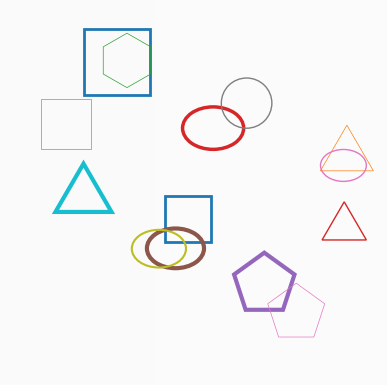[{"shape": "square", "thickness": 2, "radius": 0.42, "center": [0.302, 0.839]}, {"shape": "square", "thickness": 2, "radius": 0.3, "center": [0.484, 0.43]}, {"shape": "triangle", "thickness": 0.5, "radius": 0.39, "center": [0.895, 0.596]}, {"shape": "hexagon", "thickness": 0.5, "radius": 0.35, "center": [0.328, 0.843]}, {"shape": "oval", "thickness": 2.5, "radius": 0.39, "center": [0.55, 0.667]}, {"shape": "triangle", "thickness": 1, "radius": 0.33, "center": [0.888, 0.41]}, {"shape": "pentagon", "thickness": 3, "radius": 0.41, "center": [0.682, 0.262]}, {"shape": "oval", "thickness": 3, "radius": 0.37, "center": [0.453, 0.355]}, {"shape": "oval", "thickness": 1, "radius": 0.3, "center": [0.886, 0.57]}, {"shape": "pentagon", "thickness": 0.5, "radius": 0.39, "center": [0.764, 0.187]}, {"shape": "circle", "thickness": 1, "radius": 0.33, "center": [0.636, 0.732]}, {"shape": "oval", "thickness": 1.5, "radius": 0.35, "center": [0.41, 0.354]}, {"shape": "triangle", "thickness": 3, "radius": 0.42, "center": [0.215, 0.491]}, {"shape": "square", "thickness": 0.5, "radius": 0.32, "center": [0.17, 0.677]}]